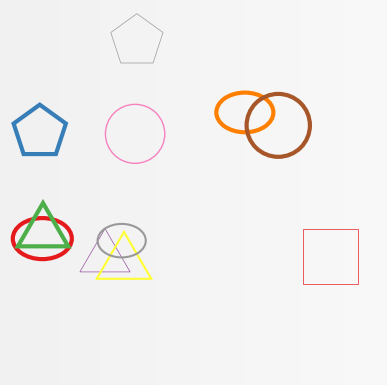[{"shape": "square", "thickness": 0.5, "radius": 0.36, "center": [0.853, 0.334]}, {"shape": "oval", "thickness": 3, "radius": 0.38, "center": [0.109, 0.38]}, {"shape": "pentagon", "thickness": 3, "radius": 0.35, "center": [0.103, 0.657]}, {"shape": "triangle", "thickness": 3, "radius": 0.37, "center": [0.111, 0.398]}, {"shape": "triangle", "thickness": 0.5, "radius": 0.37, "center": [0.271, 0.331]}, {"shape": "oval", "thickness": 3, "radius": 0.37, "center": [0.632, 0.708]}, {"shape": "triangle", "thickness": 1.5, "radius": 0.41, "center": [0.32, 0.316]}, {"shape": "circle", "thickness": 3, "radius": 0.41, "center": [0.718, 0.674]}, {"shape": "circle", "thickness": 1, "radius": 0.38, "center": [0.349, 0.652]}, {"shape": "pentagon", "thickness": 0.5, "radius": 0.35, "center": [0.353, 0.894]}, {"shape": "oval", "thickness": 1.5, "radius": 0.31, "center": [0.314, 0.375]}]